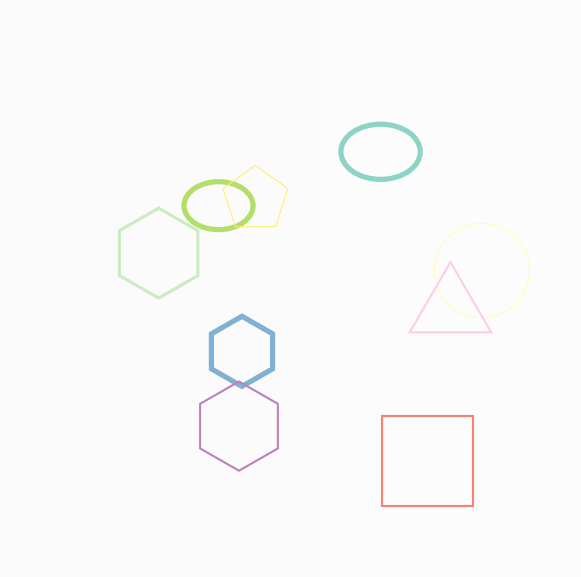[{"shape": "oval", "thickness": 2.5, "radius": 0.34, "center": [0.655, 0.736]}, {"shape": "circle", "thickness": 0.5, "radius": 0.41, "center": [0.829, 0.531]}, {"shape": "square", "thickness": 1, "radius": 0.39, "center": [0.736, 0.201]}, {"shape": "hexagon", "thickness": 2.5, "radius": 0.3, "center": [0.416, 0.391]}, {"shape": "oval", "thickness": 2.5, "radius": 0.3, "center": [0.376, 0.643]}, {"shape": "triangle", "thickness": 1, "radius": 0.4, "center": [0.775, 0.464]}, {"shape": "hexagon", "thickness": 1, "radius": 0.39, "center": [0.411, 0.261]}, {"shape": "hexagon", "thickness": 1.5, "radius": 0.39, "center": [0.273, 0.561]}, {"shape": "pentagon", "thickness": 0.5, "radius": 0.29, "center": [0.44, 0.654]}]